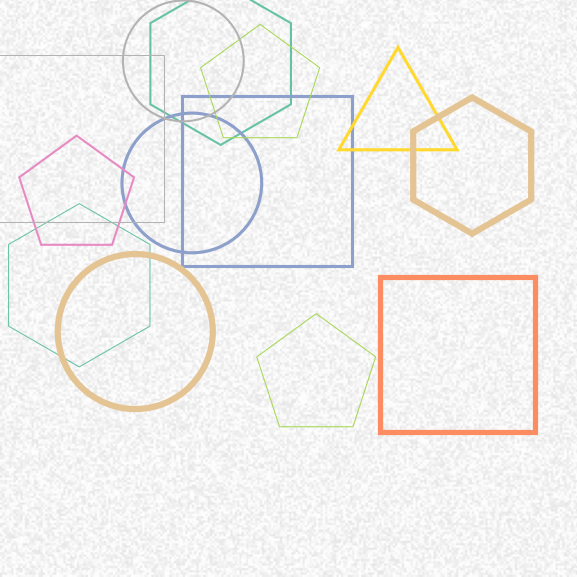[{"shape": "hexagon", "thickness": 1, "radius": 0.7, "center": [0.382, 0.889]}, {"shape": "hexagon", "thickness": 0.5, "radius": 0.71, "center": [0.137, 0.505]}, {"shape": "square", "thickness": 2.5, "radius": 0.67, "center": [0.792, 0.385]}, {"shape": "circle", "thickness": 1.5, "radius": 0.6, "center": [0.332, 0.682]}, {"shape": "square", "thickness": 1.5, "radius": 0.73, "center": [0.462, 0.686]}, {"shape": "pentagon", "thickness": 1, "radius": 0.52, "center": [0.133, 0.66]}, {"shape": "pentagon", "thickness": 0.5, "radius": 0.54, "center": [0.45, 0.848]}, {"shape": "pentagon", "thickness": 0.5, "radius": 0.54, "center": [0.548, 0.348]}, {"shape": "triangle", "thickness": 1.5, "radius": 0.59, "center": [0.689, 0.799]}, {"shape": "circle", "thickness": 3, "radius": 0.67, "center": [0.234, 0.425]}, {"shape": "hexagon", "thickness": 3, "radius": 0.59, "center": [0.818, 0.713]}, {"shape": "square", "thickness": 0.5, "radius": 0.72, "center": [0.14, 0.76]}, {"shape": "circle", "thickness": 1, "radius": 0.52, "center": [0.317, 0.894]}]